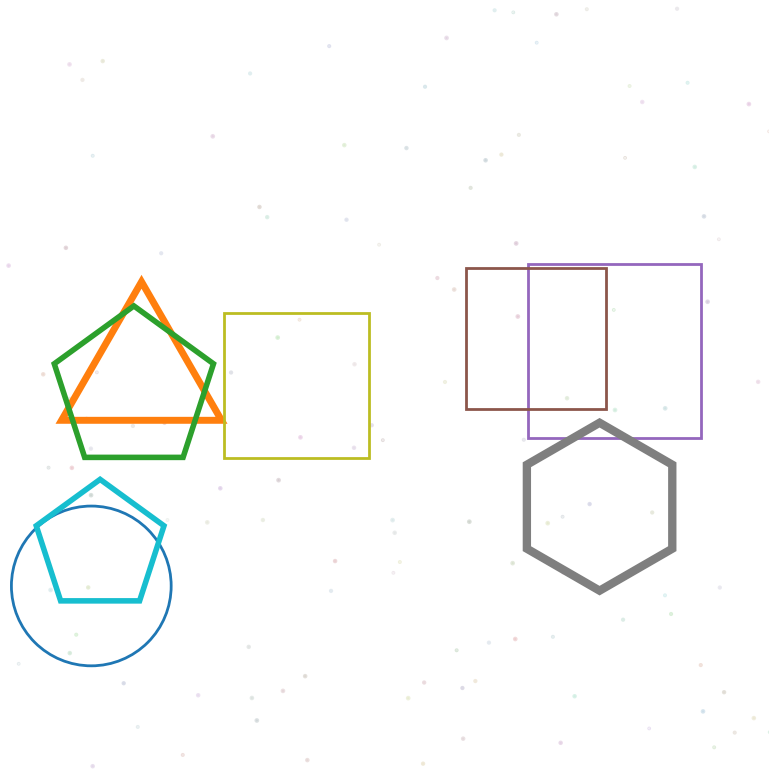[{"shape": "circle", "thickness": 1, "radius": 0.52, "center": [0.119, 0.239]}, {"shape": "triangle", "thickness": 2.5, "radius": 0.6, "center": [0.184, 0.514]}, {"shape": "pentagon", "thickness": 2, "radius": 0.54, "center": [0.174, 0.494]}, {"shape": "square", "thickness": 1, "radius": 0.56, "center": [0.798, 0.544]}, {"shape": "square", "thickness": 1, "radius": 0.46, "center": [0.696, 0.56]}, {"shape": "hexagon", "thickness": 3, "radius": 0.55, "center": [0.779, 0.342]}, {"shape": "square", "thickness": 1, "radius": 0.47, "center": [0.385, 0.499]}, {"shape": "pentagon", "thickness": 2, "radius": 0.44, "center": [0.13, 0.29]}]